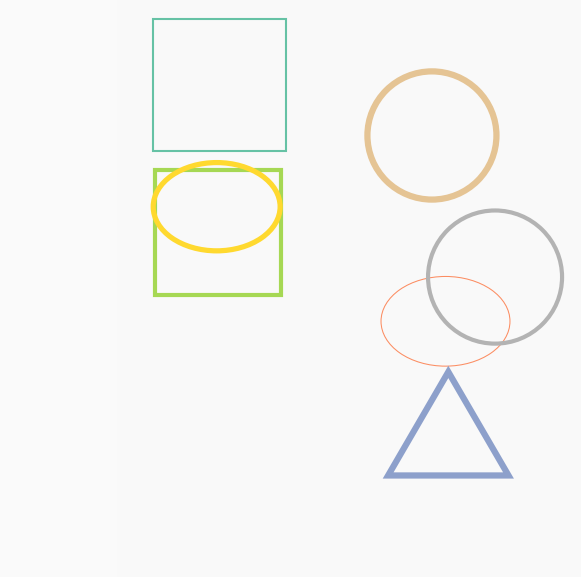[{"shape": "square", "thickness": 1, "radius": 0.57, "center": [0.377, 0.852]}, {"shape": "oval", "thickness": 0.5, "radius": 0.55, "center": [0.766, 0.443]}, {"shape": "triangle", "thickness": 3, "radius": 0.6, "center": [0.771, 0.236]}, {"shape": "square", "thickness": 2, "radius": 0.54, "center": [0.375, 0.596]}, {"shape": "oval", "thickness": 2.5, "radius": 0.55, "center": [0.373, 0.641]}, {"shape": "circle", "thickness": 3, "radius": 0.55, "center": [0.743, 0.765]}, {"shape": "circle", "thickness": 2, "radius": 0.58, "center": [0.852, 0.519]}]